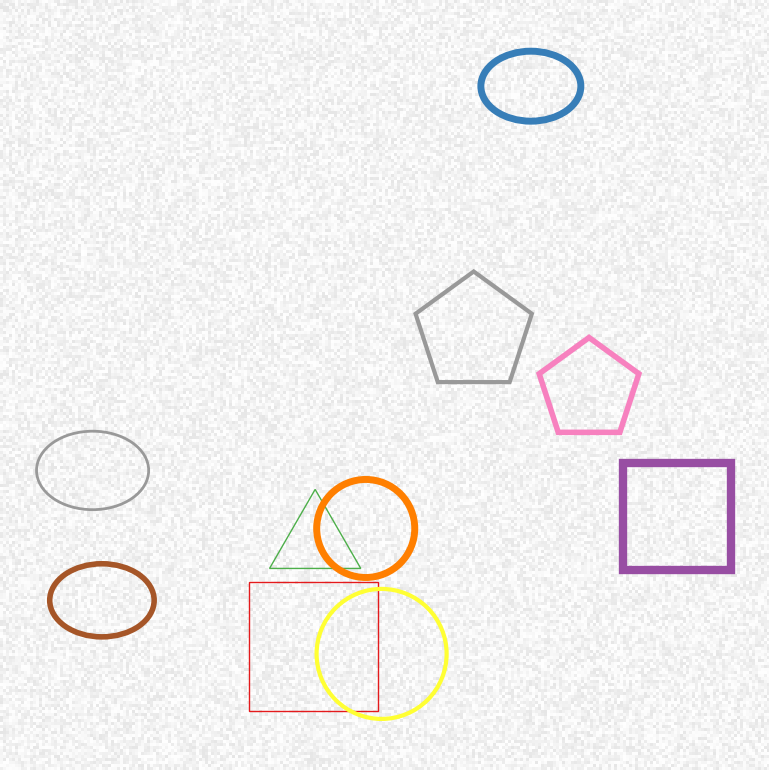[{"shape": "square", "thickness": 0.5, "radius": 0.42, "center": [0.407, 0.16]}, {"shape": "oval", "thickness": 2.5, "radius": 0.32, "center": [0.689, 0.888]}, {"shape": "triangle", "thickness": 0.5, "radius": 0.34, "center": [0.409, 0.296]}, {"shape": "square", "thickness": 3, "radius": 0.35, "center": [0.879, 0.329]}, {"shape": "circle", "thickness": 2.5, "radius": 0.32, "center": [0.475, 0.314]}, {"shape": "circle", "thickness": 1.5, "radius": 0.42, "center": [0.496, 0.151]}, {"shape": "oval", "thickness": 2, "radius": 0.34, "center": [0.132, 0.22]}, {"shape": "pentagon", "thickness": 2, "radius": 0.34, "center": [0.765, 0.494]}, {"shape": "pentagon", "thickness": 1.5, "radius": 0.4, "center": [0.615, 0.568]}, {"shape": "oval", "thickness": 1, "radius": 0.36, "center": [0.12, 0.389]}]